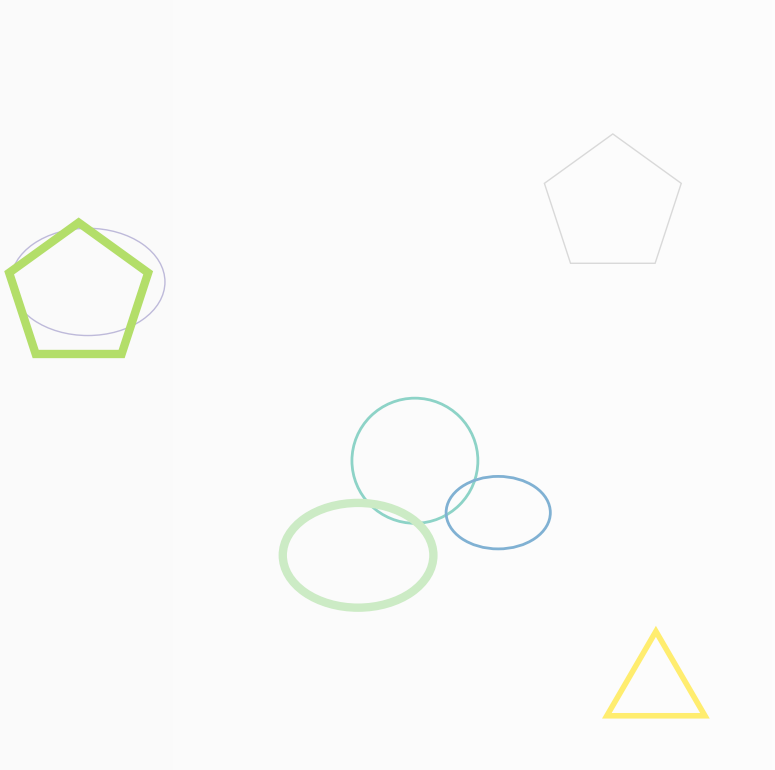[{"shape": "circle", "thickness": 1, "radius": 0.41, "center": [0.535, 0.402]}, {"shape": "oval", "thickness": 0.5, "radius": 0.5, "center": [0.113, 0.634]}, {"shape": "oval", "thickness": 1, "radius": 0.34, "center": [0.643, 0.334]}, {"shape": "pentagon", "thickness": 3, "radius": 0.47, "center": [0.102, 0.617]}, {"shape": "pentagon", "thickness": 0.5, "radius": 0.46, "center": [0.791, 0.733]}, {"shape": "oval", "thickness": 3, "radius": 0.49, "center": [0.462, 0.279]}, {"shape": "triangle", "thickness": 2, "radius": 0.37, "center": [0.846, 0.107]}]